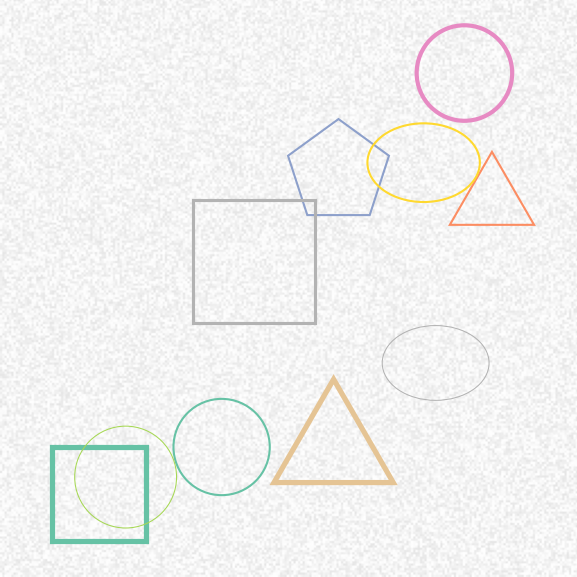[{"shape": "circle", "thickness": 1, "radius": 0.42, "center": [0.384, 0.225]}, {"shape": "square", "thickness": 2.5, "radius": 0.41, "center": [0.172, 0.144]}, {"shape": "triangle", "thickness": 1, "radius": 0.42, "center": [0.852, 0.652]}, {"shape": "pentagon", "thickness": 1, "radius": 0.46, "center": [0.586, 0.701]}, {"shape": "circle", "thickness": 2, "radius": 0.41, "center": [0.804, 0.873]}, {"shape": "circle", "thickness": 0.5, "radius": 0.44, "center": [0.218, 0.173]}, {"shape": "oval", "thickness": 1, "radius": 0.49, "center": [0.734, 0.717]}, {"shape": "triangle", "thickness": 2.5, "radius": 0.6, "center": [0.578, 0.223]}, {"shape": "square", "thickness": 1.5, "radius": 0.53, "center": [0.44, 0.546]}, {"shape": "oval", "thickness": 0.5, "radius": 0.46, "center": [0.754, 0.371]}]